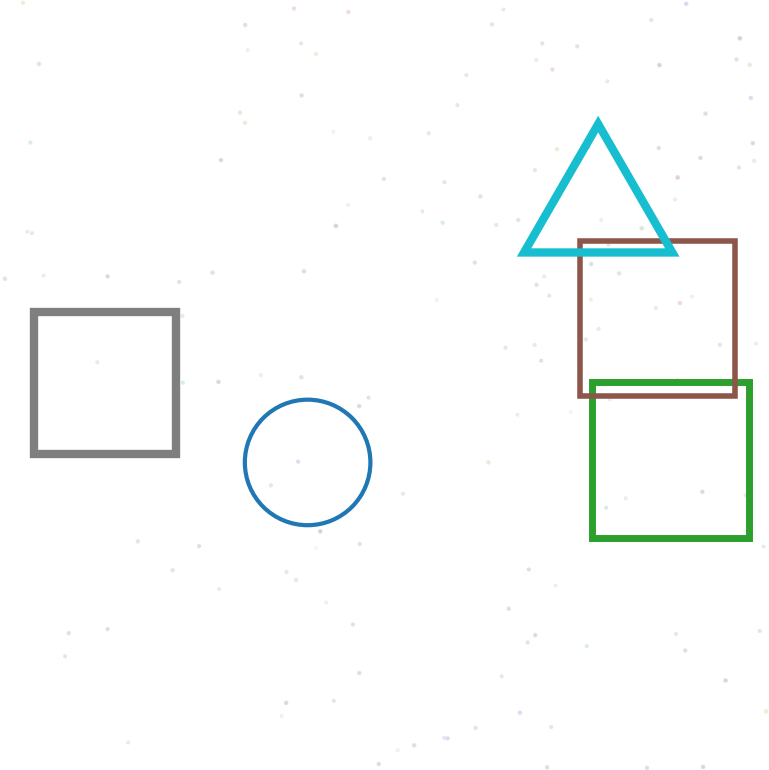[{"shape": "circle", "thickness": 1.5, "radius": 0.41, "center": [0.4, 0.399]}, {"shape": "square", "thickness": 2.5, "radius": 0.51, "center": [0.871, 0.402]}, {"shape": "square", "thickness": 2, "radius": 0.5, "center": [0.854, 0.586]}, {"shape": "square", "thickness": 3, "radius": 0.46, "center": [0.136, 0.502]}, {"shape": "triangle", "thickness": 3, "radius": 0.56, "center": [0.777, 0.728]}]